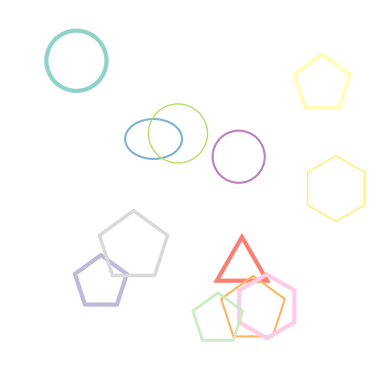[{"shape": "circle", "thickness": 3, "radius": 0.39, "center": [0.198, 0.842]}, {"shape": "pentagon", "thickness": 2.5, "radius": 0.38, "center": [0.837, 0.783]}, {"shape": "pentagon", "thickness": 3, "radius": 0.35, "center": [0.262, 0.266]}, {"shape": "triangle", "thickness": 3, "radius": 0.38, "center": [0.628, 0.309]}, {"shape": "oval", "thickness": 1.5, "radius": 0.37, "center": [0.399, 0.639]}, {"shape": "pentagon", "thickness": 1.5, "radius": 0.43, "center": [0.657, 0.197]}, {"shape": "circle", "thickness": 1, "radius": 0.38, "center": [0.462, 0.653]}, {"shape": "hexagon", "thickness": 3, "radius": 0.41, "center": [0.693, 0.204]}, {"shape": "pentagon", "thickness": 2.5, "radius": 0.47, "center": [0.347, 0.36]}, {"shape": "circle", "thickness": 1.5, "radius": 0.34, "center": [0.62, 0.593]}, {"shape": "pentagon", "thickness": 2, "radius": 0.34, "center": [0.566, 0.171]}, {"shape": "hexagon", "thickness": 1, "radius": 0.43, "center": [0.873, 0.51]}]